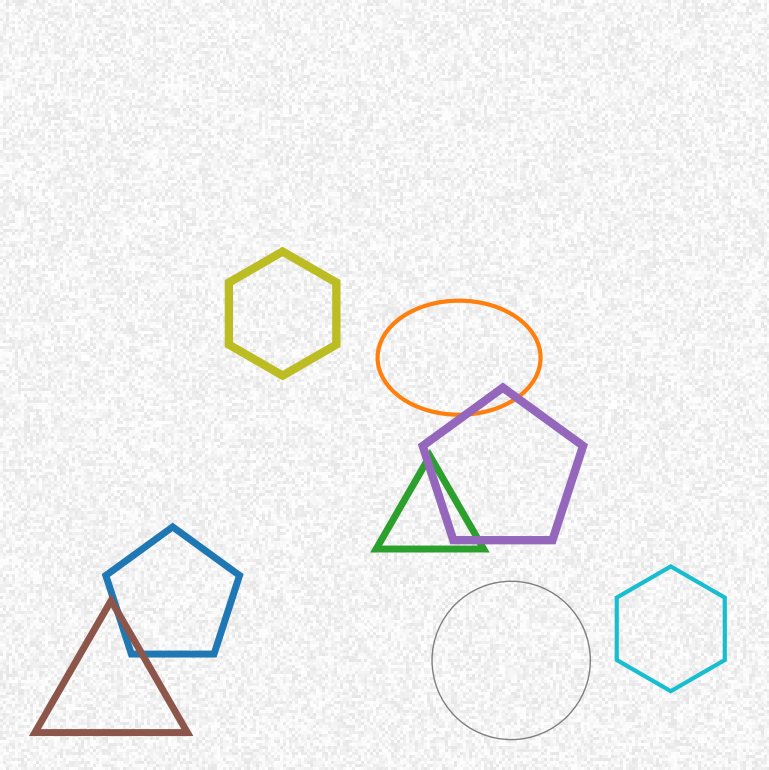[{"shape": "pentagon", "thickness": 2.5, "radius": 0.46, "center": [0.224, 0.224]}, {"shape": "oval", "thickness": 1.5, "radius": 0.53, "center": [0.596, 0.535]}, {"shape": "triangle", "thickness": 2.5, "radius": 0.4, "center": [0.558, 0.327]}, {"shape": "pentagon", "thickness": 3, "radius": 0.55, "center": [0.653, 0.387]}, {"shape": "triangle", "thickness": 2.5, "radius": 0.57, "center": [0.144, 0.106]}, {"shape": "circle", "thickness": 0.5, "radius": 0.51, "center": [0.664, 0.142]}, {"shape": "hexagon", "thickness": 3, "radius": 0.4, "center": [0.367, 0.593]}, {"shape": "hexagon", "thickness": 1.5, "radius": 0.41, "center": [0.871, 0.183]}]